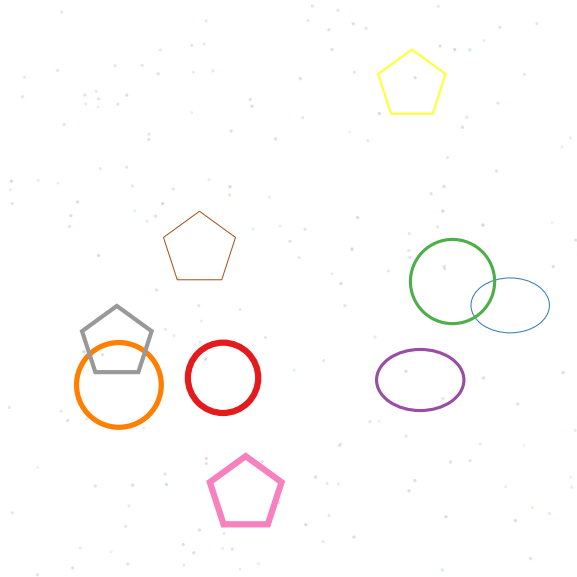[{"shape": "circle", "thickness": 3, "radius": 0.3, "center": [0.386, 0.345]}, {"shape": "oval", "thickness": 0.5, "radius": 0.34, "center": [0.883, 0.47]}, {"shape": "circle", "thickness": 1.5, "radius": 0.36, "center": [0.784, 0.512]}, {"shape": "oval", "thickness": 1.5, "radius": 0.38, "center": [0.728, 0.341]}, {"shape": "circle", "thickness": 2.5, "radius": 0.37, "center": [0.206, 0.333]}, {"shape": "pentagon", "thickness": 1, "radius": 0.31, "center": [0.713, 0.852]}, {"shape": "pentagon", "thickness": 0.5, "radius": 0.33, "center": [0.345, 0.568]}, {"shape": "pentagon", "thickness": 3, "radius": 0.33, "center": [0.425, 0.144]}, {"shape": "pentagon", "thickness": 2, "radius": 0.32, "center": [0.202, 0.406]}]